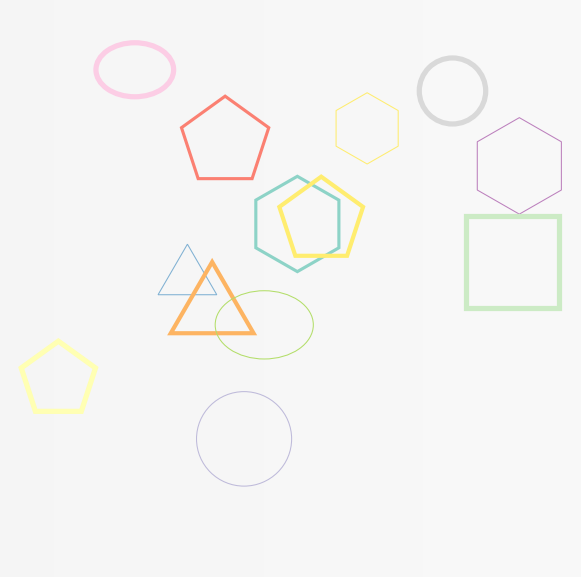[{"shape": "hexagon", "thickness": 1.5, "radius": 0.41, "center": [0.512, 0.611]}, {"shape": "pentagon", "thickness": 2.5, "radius": 0.34, "center": [0.1, 0.341]}, {"shape": "circle", "thickness": 0.5, "radius": 0.41, "center": [0.42, 0.239]}, {"shape": "pentagon", "thickness": 1.5, "radius": 0.39, "center": [0.387, 0.754]}, {"shape": "triangle", "thickness": 0.5, "radius": 0.29, "center": [0.322, 0.518]}, {"shape": "triangle", "thickness": 2, "radius": 0.41, "center": [0.365, 0.463]}, {"shape": "oval", "thickness": 0.5, "radius": 0.42, "center": [0.455, 0.437]}, {"shape": "oval", "thickness": 2.5, "radius": 0.33, "center": [0.232, 0.878]}, {"shape": "circle", "thickness": 2.5, "radius": 0.29, "center": [0.778, 0.842]}, {"shape": "hexagon", "thickness": 0.5, "radius": 0.42, "center": [0.893, 0.712]}, {"shape": "square", "thickness": 2.5, "radius": 0.4, "center": [0.881, 0.545]}, {"shape": "hexagon", "thickness": 0.5, "radius": 0.31, "center": [0.632, 0.777]}, {"shape": "pentagon", "thickness": 2, "radius": 0.38, "center": [0.553, 0.617]}]